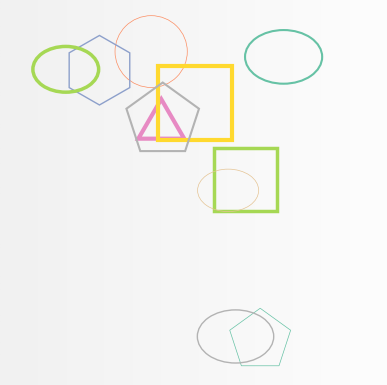[{"shape": "oval", "thickness": 1.5, "radius": 0.5, "center": [0.732, 0.852]}, {"shape": "pentagon", "thickness": 0.5, "radius": 0.41, "center": [0.671, 0.117]}, {"shape": "circle", "thickness": 0.5, "radius": 0.47, "center": [0.39, 0.866]}, {"shape": "hexagon", "thickness": 1, "radius": 0.45, "center": [0.257, 0.818]}, {"shape": "triangle", "thickness": 3, "radius": 0.34, "center": [0.416, 0.674]}, {"shape": "square", "thickness": 2.5, "radius": 0.4, "center": [0.634, 0.534]}, {"shape": "oval", "thickness": 2.5, "radius": 0.42, "center": [0.17, 0.82]}, {"shape": "square", "thickness": 3, "radius": 0.48, "center": [0.504, 0.732]}, {"shape": "oval", "thickness": 0.5, "radius": 0.39, "center": [0.589, 0.506]}, {"shape": "pentagon", "thickness": 1.5, "radius": 0.49, "center": [0.42, 0.687]}, {"shape": "oval", "thickness": 1, "radius": 0.49, "center": [0.608, 0.126]}]